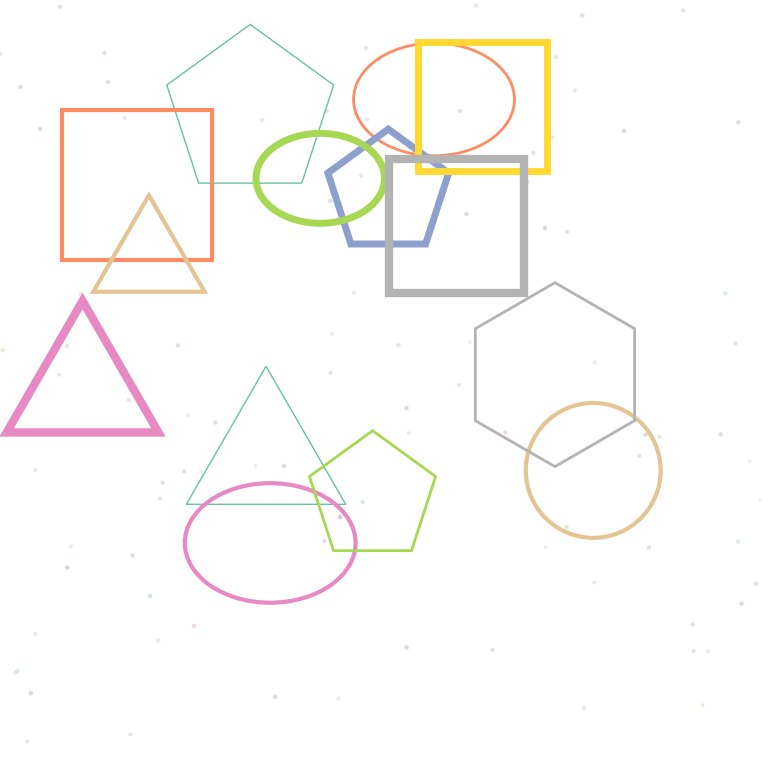[{"shape": "pentagon", "thickness": 0.5, "radius": 0.57, "center": [0.325, 0.854]}, {"shape": "triangle", "thickness": 0.5, "radius": 0.6, "center": [0.346, 0.405]}, {"shape": "oval", "thickness": 1, "radius": 0.52, "center": [0.564, 0.871]}, {"shape": "square", "thickness": 1.5, "radius": 0.49, "center": [0.178, 0.759]}, {"shape": "pentagon", "thickness": 2.5, "radius": 0.41, "center": [0.504, 0.75]}, {"shape": "triangle", "thickness": 3, "radius": 0.57, "center": [0.107, 0.495]}, {"shape": "oval", "thickness": 1.5, "radius": 0.55, "center": [0.351, 0.295]}, {"shape": "pentagon", "thickness": 1, "radius": 0.43, "center": [0.484, 0.355]}, {"shape": "oval", "thickness": 2.5, "radius": 0.42, "center": [0.416, 0.768]}, {"shape": "square", "thickness": 2.5, "radius": 0.42, "center": [0.627, 0.862]}, {"shape": "circle", "thickness": 1.5, "radius": 0.44, "center": [0.77, 0.389]}, {"shape": "triangle", "thickness": 1.5, "radius": 0.42, "center": [0.193, 0.663]}, {"shape": "hexagon", "thickness": 1, "radius": 0.6, "center": [0.721, 0.513]}, {"shape": "square", "thickness": 3, "radius": 0.44, "center": [0.593, 0.707]}]